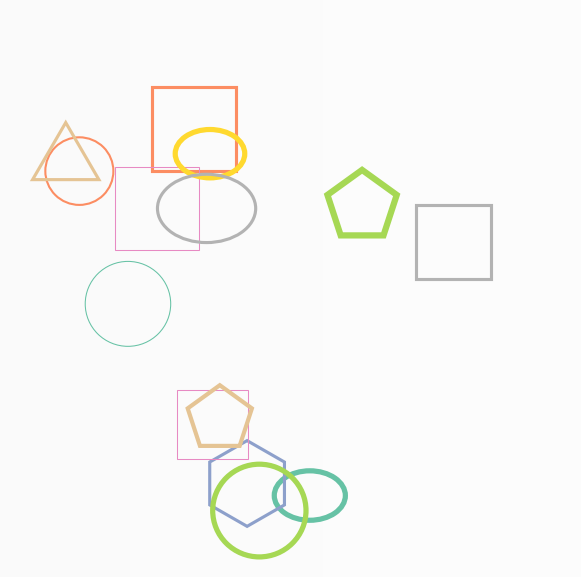[{"shape": "circle", "thickness": 0.5, "radius": 0.37, "center": [0.22, 0.473]}, {"shape": "oval", "thickness": 2.5, "radius": 0.31, "center": [0.533, 0.141]}, {"shape": "circle", "thickness": 1, "radius": 0.29, "center": [0.137, 0.703]}, {"shape": "square", "thickness": 1.5, "radius": 0.36, "center": [0.334, 0.775]}, {"shape": "hexagon", "thickness": 1.5, "radius": 0.37, "center": [0.425, 0.162]}, {"shape": "square", "thickness": 0.5, "radius": 0.36, "center": [0.27, 0.638]}, {"shape": "square", "thickness": 0.5, "radius": 0.3, "center": [0.366, 0.264]}, {"shape": "circle", "thickness": 2.5, "radius": 0.4, "center": [0.446, 0.115]}, {"shape": "pentagon", "thickness": 3, "radius": 0.31, "center": [0.623, 0.642]}, {"shape": "oval", "thickness": 2.5, "radius": 0.3, "center": [0.361, 0.733]}, {"shape": "pentagon", "thickness": 2, "radius": 0.29, "center": [0.378, 0.274]}, {"shape": "triangle", "thickness": 1.5, "radius": 0.33, "center": [0.113, 0.721]}, {"shape": "square", "thickness": 1.5, "radius": 0.32, "center": [0.781, 0.581]}, {"shape": "oval", "thickness": 1.5, "radius": 0.42, "center": [0.355, 0.638]}]